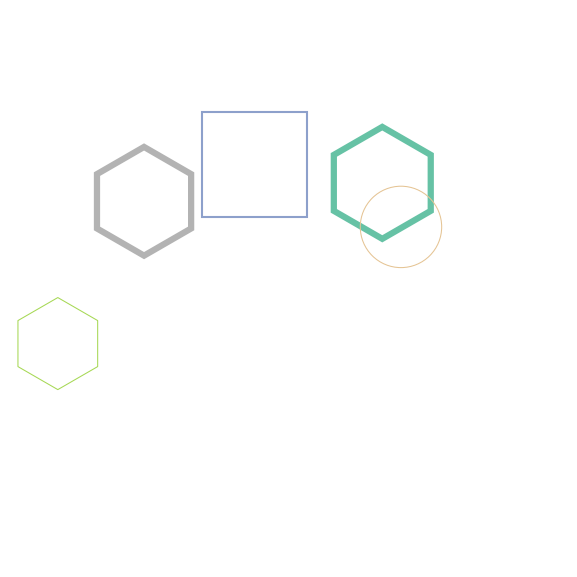[{"shape": "hexagon", "thickness": 3, "radius": 0.48, "center": [0.662, 0.682]}, {"shape": "square", "thickness": 1, "radius": 0.45, "center": [0.44, 0.714]}, {"shape": "hexagon", "thickness": 0.5, "radius": 0.4, "center": [0.1, 0.404]}, {"shape": "circle", "thickness": 0.5, "radius": 0.35, "center": [0.694, 0.606]}, {"shape": "hexagon", "thickness": 3, "radius": 0.47, "center": [0.249, 0.651]}]